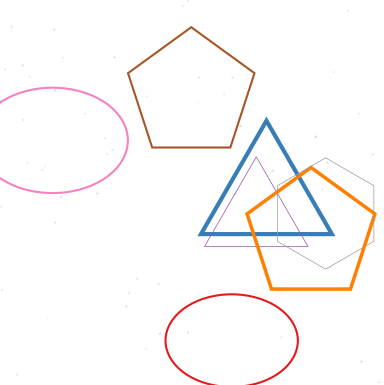[{"shape": "oval", "thickness": 1.5, "radius": 0.86, "center": [0.602, 0.115]}, {"shape": "triangle", "thickness": 3, "radius": 0.98, "center": [0.692, 0.49]}, {"shape": "triangle", "thickness": 0.5, "radius": 0.78, "center": [0.666, 0.437]}, {"shape": "pentagon", "thickness": 2.5, "radius": 0.87, "center": [0.808, 0.39]}, {"shape": "pentagon", "thickness": 1.5, "radius": 0.86, "center": [0.497, 0.757]}, {"shape": "oval", "thickness": 1.5, "radius": 0.98, "center": [0.137, 0.635]}, {"shape": "hexagon", "thickness": 0.5, "radius": 0.72, "center": [0.846, 0.445]}]